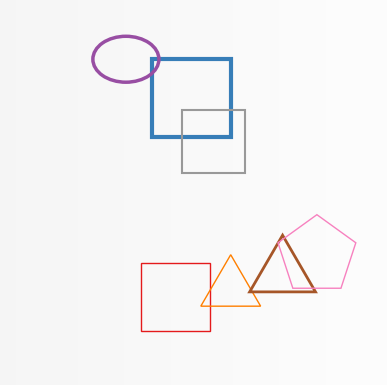[{"shape": "square", "thickness": 1, "radius": 0.44, "center": [0.453, 0.228]}, {"shape": "square", "thickness": 3, "radius": 0.51, "center": [0.493, 0.746]}, {"shape": "oval", "thickness": 2.5, "radius": 0.43, "center": [0.325, 0.846]}, {"shape": "triangle", "thickness": 1, "radius": 0.45, "center": [0.595, 0.249]}, {"shape": "triangle", "thickness": 2, "radius": 0.49, "center": [0.729, 0.291]}, {"shape": "pentagon", "thickness": 1, "radius": 0.53, "center": [0.818, 0.337]}, {"shape": "square", "thickness": 1.5, "radius": 0.41, "center": [0.55, 0.632]}]